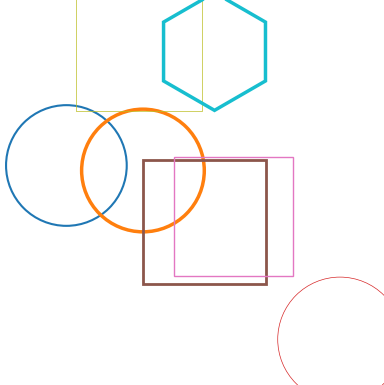[{"shape": "circle", "thickness": 1.5, "radius": 0.78, "center": [0.172, 0.57]}, {"shape": "circle", "thickness": 2.5, "radius": 0.8, "center": [0.371, 0.557]}, {"shape": "circle", "thickness": 0.5, "radius": 0.81, "center": [0.883, 0.119]}, {"shape": "square", "thickness": 2, "radius": 0.8, "center": [0.531, 0.424]}, {"shape": "square", "thickness": 1, "radius": 0.77, "center": [0.606, 0.437]}, {"shape": "square", "thickness": 0.5, "radius": 0.82, "center": [0.36, 0.875]}, {"shape": "hexagon", "thickness": 2.5, "radius": 0.76, "center": [0.557, 0.866]}]